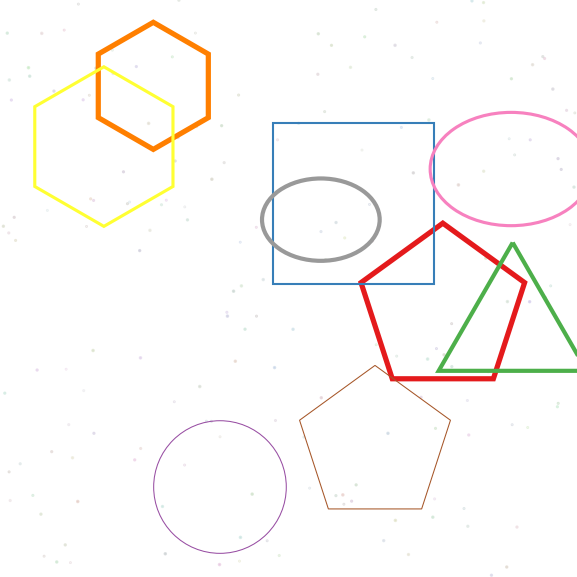[{"shape": "pentagon", "thickness": 2.5, "radius": 0.74, "center": [0.767, 0.464]}, {"shape": "square", "thickness": 1, "radius": 0.7, "center": [0.612, 0.647]}, {"shape": "triangle", "thickness": 2, "radius": 0.74, "center": [0.888, 0.431]}, {"shape": "circle", "thickness": 0.5, "radius": 0.57, "center": [0.381, 0.156]}, {"shape": "hexagon", "thickness": 2.5, "radius": 0.55, "center": [0.265, 0.85]}, {"shape": "hexagon", "thickness": 1.5, "radius": 0.69, "center": [0.18, 0.745]}, {"shape": "pentagon", "thickness": 0.5, "radius": 0.69, "center": [0.649, 0.229]}, {"shape": "oval", "thickness": 1.5, "radius": 0.7, "center": [0.885, 0.706]}, {"shape": "oval", "thickness": 2, "radius": 0.51, "center": [0.556, 0.619]}]